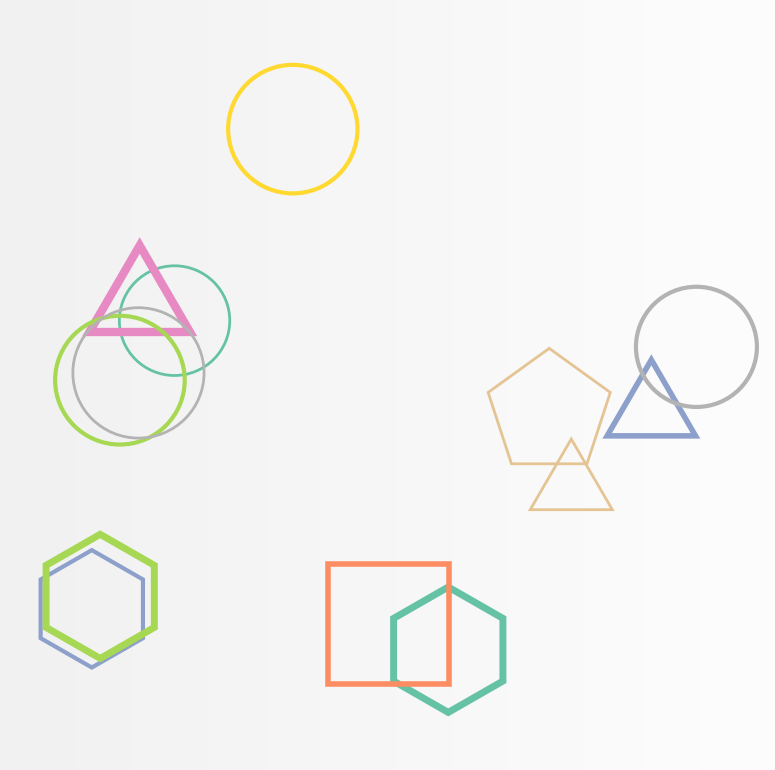[{"shape": "circle", "thickness": 1, "radius": 0.36, "center": [0.225, 0.584]}, {"shape": "hexagon", "thickness": 2.5, "radius": 0.41, "center": [0.578, 0.156]}, {"shape": "square", "thickness": 2, "radius": 0.39, "center": [0.501, 0.19]}, {"shape": "triangle", "thickness": 2, "radius": 0.33, "center": [0.84, 0.467]}, {"shape": "hexagon", "thickness": 1.5, "radius": 0.38, "center": [0.118, 0.209]}, {"shape": "triangle", "thickness": 3, "radius": 0.37, "center": [0.18, 0.606]}, {"shape": "circle", "thickness": 1.5, "radius": 0.42, "center": [0.155, 0.506]}, {"shape": "hexagon", "thickness": 2.5, "radius": 0.4, "center": [0.129, 0.225]}, {"shape": "circle", "thickness": 1.5, "radius": 0.42, "center": [0.378, 0.832]}, {"shape": "pentagon", "thickness": 1, "radius": 0.41, "center": [0.709, 0.465]}, {"shape": "triangle", "thickness": 1, "radius": 0.31, "center": [0.737, 0.369]}, {"shape": "circle", "thickness": 1, "radius": 0.42, "center": [0.179, 0.516]}, {"shape": "circle", "thickness": 1.5, "radius": 0.39, "center": [0.899, 0.55]}]